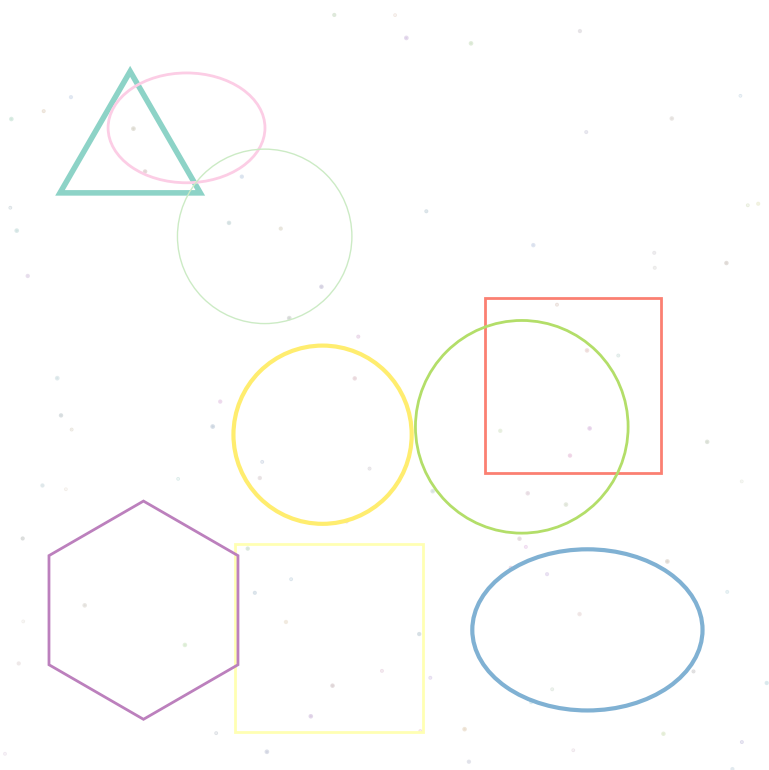[{"shape": "triangle", "thickness": 2, "radius": 0.53, "center": [0.169, 0.802]}, {"shape": "square", "thickness": 1, "radius": 0.61, "center": [0.427, 0.171]}, {"shape": "square", "thickness": 1, "radius": 0.57, "center": [0.744, 0.499]}, {"shape": "oval", "thickness": 1.5, "radius": 0.75, "center": [0.763, 0.182]}, {"shape": "circle", "thickness": 1, "radius": 0.69, "center": [0.678, 0.446]}, {"shape": "oval", "thickness": 1, "radius": 0.51, "center": [0.242, 0.834]}, {"shape": "hexagon", "thickness": 1, "radius": 0.71, "center": [0.186, 0.208]}, {"shape": "circle", "thickness": 0.5, "radius": 0.57, "center": [0.344, 0.693]}, {"shape": "circle", "thickness": 1.5, "radius": 0.58, "center": [0.419, 0.435]}]